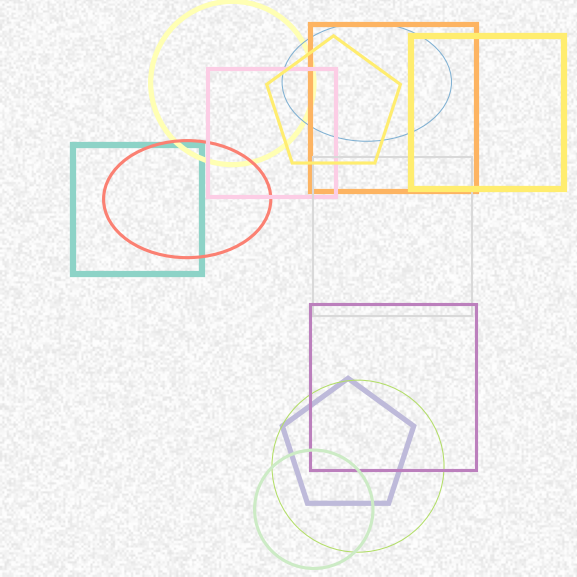[{"shape": "square", "thickness": 3, "radius": 0.56, "center": [0.238, 0.637]}, {"shape": "circle", "thickness": 2.5, "radius": 0.71, "center": [0.402, 0.855]}, {"shape": "pentagon", "thickness": 2.5, "radius": 0.6, "center": [0.603, 0.224]}, {"shape": "oval", "thickness": 1.5, "radius": 0.72, "center": [0.324, 0.654]}, {"shape": "oval", "thickness": 0.5, "radius": 0.73, "center": [0.635, 0.857]}, {"shape": "square", "thickness": 2.5, "radius": 0.72, "center": [0.68, 0.813]}, {"shape": "circle", "thickness": 0.5, "radius": 0.74, "center": [0.62, 0.192]}, {"shape": "square", "thickness": 2, "radius": 0.55, "center": [0.471, 0.769]}, {"shape": "square", "thickness": 1, "radius": 0.69, "center": [0.68, 0.59]}, {"shape": "square", "thickness": 1.5, "radius": 0.72, "center": [0.68, 0.329]}, {"shape": "circle", "thickness": 1.5, "radius": 0.51, "center": [0.543, 0.117]}, {"shape": "square", "thickness": 3, "radius": 0.66, "center": [0.845, 0.805]}, {"shape": "pentagon", "thickness": 1.5, "radius": 0.61, "center": [0.578, 0.815]}]